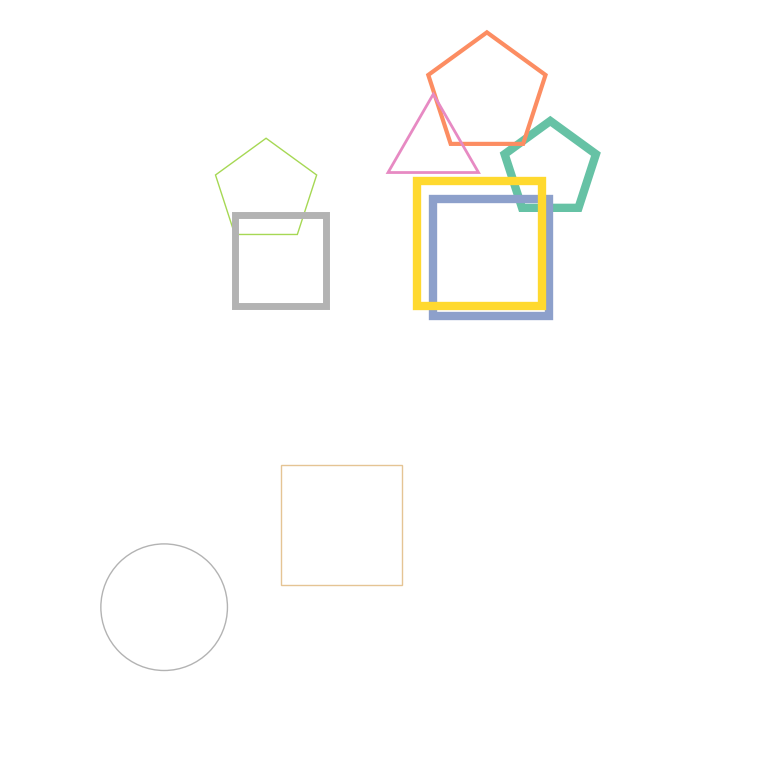[{"shape": "pentagon", "thickness": 3, "radius": 0.31, "center": [0.715, 0.781]}, {"shape": "pentagon", "thickness": 1.5, "radius": 0.4, "center": [0.632, 0.878]}, {"shape": "square", "thickness": 3, "radius": 0.38, "center": [0.638, 0.666]}, {"shape": "triangle", "thickness": 1, "radius": 0.34, "center": [0.563, 0.81]}, {"shape": "pentagon", "thickness": 0.5, "radius": 0.35, "center": [0.346, 0.751]}, {"shape": "square", "thickness": 3, "radius": 0.41, "center": [0.623, 0.683]}, {"shape": "square", "thickness": 0.5, "radius": 0.39, "center": [0.443, 0.318]}, {"shape": "square", "thickness": 2.5, "radius": 0.29, "center": [0.364, 0.662]}, {"shape": "circle", "thickness": 0.5, "radius": 0.41, "center": [0.213, 0.211]}]